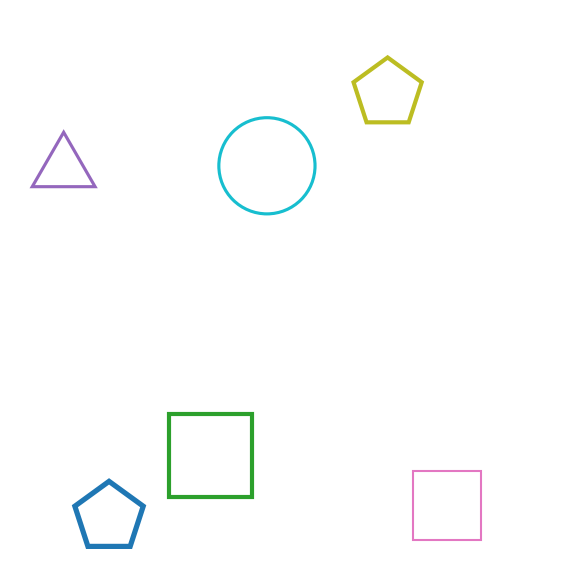[{"shape": "pentagon", "thickness": 2.5, "radius": 0.31, "center": [0.189, 0.103]}, {"shape": "square", "thickness": 2, "radius": 0.36, "center": [0.365, 0.211]}, {"shape": "triangle", "thickness": 1.5, "radius": 0.31, "center": [0.11, 0.707]}, {"shape": "square", "thickness": 1, "radius": 0.3, "center": [0.774, 0.124]}, {"shape": "pentagon", "thickness": 2, "radius": 0.31, "center": [0.671, 0.838]}, {"shape": "circle", "thickness": 1.5, "radius": 0.42, "center": [0.462, 0.712]}]